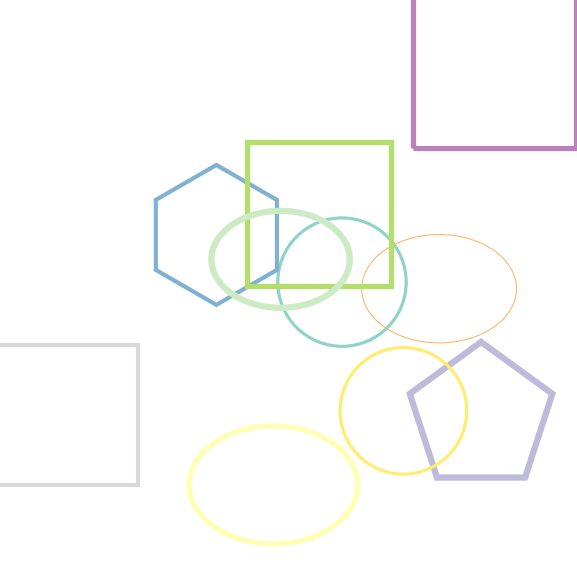[{"shape": "circle", "thickness": 1.5, "radius": 0.56, "center": [0.592, 0.511]}, {"shape": "oval", "thickness": 2.5, "radius": 0.73, "center": [0.473, 0.16]}, {"shape": "pentagon", "thickness": 3, "radius": 0.65, "center": [0.833, 0.277]}, {"shape": "hexagon", "thickness": 2, "radius": 0.61, "center": [0.375, 0.592]}, {"shape": "oval", "thickness": 0.5, "radius": 0.67, "center": [0.76, 0.499]}, {"shape": "square", "thickness": 2.5, "radius": 0.62, "center": [0.553, 0.629]}, {"shape": "square", "thickness": 2, "radius": 0.61, "center": [0.118, 0.281]}, {"shape": "square", "thickness": 2.5, "radius": 0.7, "center": [0.856, 0.884]}, {"shape": "oval", "thickness": 3, "radius": 0.6, "center": [0.486, 0.55]}, {"shape": "circle", "thickness": 1.5, "radius": 0.55, "center": [0.699, 0.288]}]